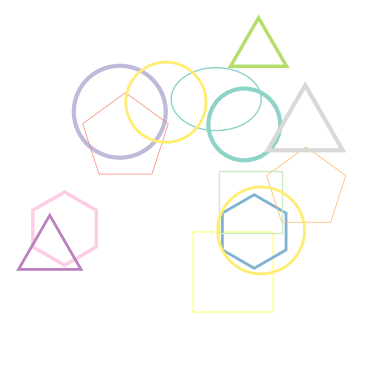[{"shape": "circle", "thickness": 3, "radius": 0.47, "center": [0.635, 0.677]}, {"shape": "oval", "thickness": 1, "radius": 0.58, "center": [0.562, 0.743]}, {"shape": "square", "thickness": 1.5, "radius": 0.52, "center": [0.605, 0.293]}, {"shape": "circle", "thickness": 3, "radius": 0.6, "center": [0.311, 0.71]}, {"shape": "pentagon", "thickness": 0.5, "radius": 0.58, "center": [0.326, 0.642]}, {"shape": "hexagon", "thickness": 2, "radius": 0.48, "center": [0.66, 0.399]}, {"shape": "pentagon", "thickness": 0.5, "radius": 0.54, "center": [0.795, 0.51]}, {"shape": "triangle", "thickness": 2.5, "radius": 0.42, "center": [0.672, 0.87]}, {"shape": "hexagon", "thickness": 2.5, "radius": 0.48, "center": [0.168, 0.406]}, {"shape": "triangle", "thickness": 3, "radius": 0.56, "center": [0.793, 0.666]}, {"shape": "triangle", "thickness": 2, "radius": 0.47, "center": [0.129, 0.347]}, {"shape": "square", "thickness": 1, "radius": 0.41, "center": [0.651, 0.475]}, {"shape": "circle", "thickness": 2, "radius": 0.52, "center": [0.431, 0.735]}, {"shape": "circle", "thickness": 2, "radius": 0.56, "center": [0.678, 0.401]}]